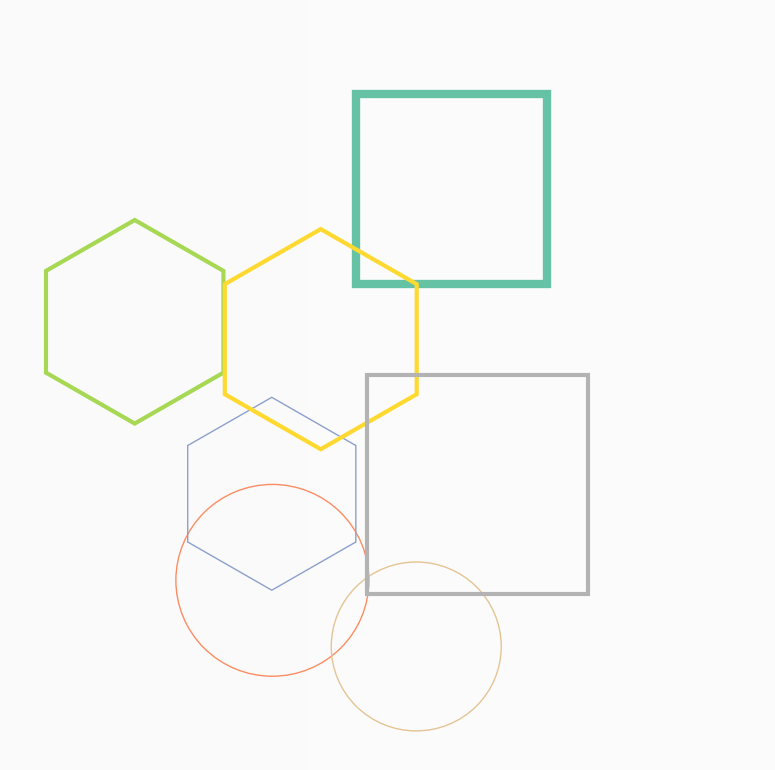[{"shape": "square", "thickness": 3, "radius": 0.62, "center": [0.583, 0.755]}, {"shape": "circle", "thickness": 0.5, "radius": 0.62, "center": [0.351, 0.246]}, {"shape": "hexagon", "thickness": 0.5, "radius": 0.63, "center": [0.351, 0.359]}, {"shape": "hexagon", "thickness": 1.5, "radius": 0.66, "center": [0.174, 0.582]}, {"shape": "hexagon", "thickness": 1.5, "radius": 0.71, "center": [0.414, 0.56]}, {"shape": "circle", "thickness": 0.5, "radius": 0.55, "center": [0.537, 0.16]}, {"shape": "square", "thickness": 1.5, "radius": 0.71, "center": [0.616, 0.371]}]